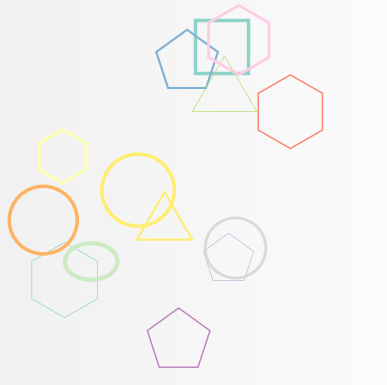[{"shape": "square", "thickness": 2.5, "radius": 0.34, "center": [0.571, 0.879]}, {"shape": "hexagon", "thickness": 0.5, "radius": 0.49, "center": [0.167, 0.273]}, {"shape": "hexagon", "thickness": 2, "radius": 0.35, "center": [0.162, 0.594]}, {"shape": "pentagon", "thickness": 0.5, "radius": 0.34, "center": [0.59, 0.326]}, {"shape": "hexagon", "thickness": 1, "radius": 0.48, "center": [0.749, 0.71]}, {"shape": "pentagon", "thickness": 1.5, "radius": 0.42, "center": [0.483, 0.839]}, {"shape": "circle", "thickness": 2.5, "radius": 0.44, "center": [0.112, 0.428]}, {"shape": "triangle", "thickness": 0.5, "radius": 0.48, "center": [0.579, 0.758]}, {"shape": "hexagon", "thickness": 2, "radius": 0.45, "center": [0.616, 0.896]}, {"shape": "circle", "thickness": 2, "radius": 0.39, "center": [0.608, 0.356]}, {"shape": "pentagon", "thickness": 1, "radius": 0.43, "center": [0.461, 0.115]}, {"shape": "oval", "thickness": 3, "radius": 0.34, "center": [0.235, 0.321]}, {"shape": "circle", "thickness": 2.5, "radius": 0.47, "center": [0.356, 0.506]}, {"shape": "triangle", "thickness": 1.5, "radius": 0.41, "center": [0.425, 0.419]}]